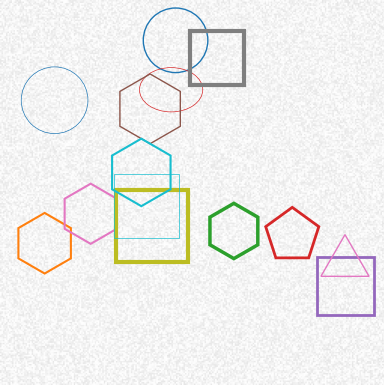[{"shape": "circle", "thickness": 1, "radius": 0.42, "center": [0.456, 0.895]}, {"shape": "circle", "thickness": 0.5, "radius": 0.43, "center": [0.142, 0.74]}, {"shape": "hexagon", "thickness": 1.5, "radius": 0.39, "center": [0.116, 0.368]}, {"shape": "hexagon", "thickness": 2.5, "radius": 0.36, "center": [0.607, 0.4]}, {"shape": "pentagon", "thickness": 2, "radius": 0.36, "center": [0.759, 0.389]}, {"shape": "oval", "thickness": 0.5, "radius": 0.41, "center": [0.444, 0.767]}, {"shape": "square", "thickness": 2, "radius": 0.38, "center": [0.897, 0.256]}, {"shape": "hexagon", "thickness": 1, "radius": 0.45, "center": [0.39, 0.717]}, {"shape": "hexagon", "thickness": 1.5, "radius": 0.39, "center": [0.236, 0.445]}, {"shape": "triangle", "thickness": 1, "radius": 0.36, "center": [0.896, 0.318]}, {"shape": "square", "thickness": 3, "radius": 0.35, "center": [0.563, 0.849]}, {"shape": "square", "thickness": 3, "radius": 0.47, "center": [0.395, 0.412]}, {"shape": "square", "thickness": 0.5, "radius": 0.42, "center": [0.38, 0.465]}, {"shape": "hexagon", "thickness": 1.5, "radius": 0.44, "center": [0.367, 0.552]}]